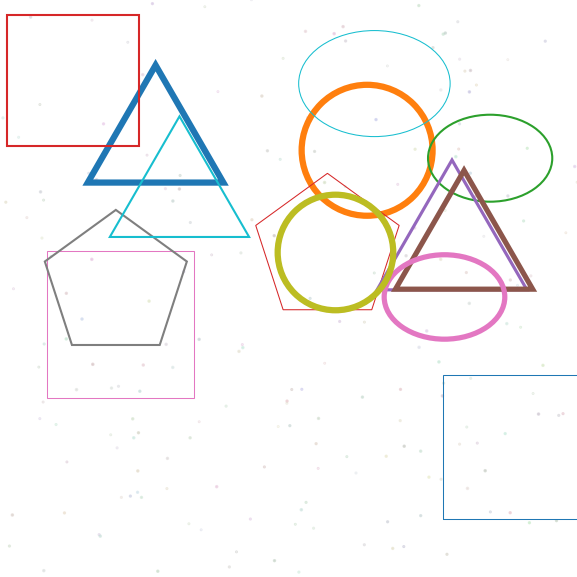[{"shape": "triangle", "thickness": 3, "radius": 0.68, "center": [0.269, 0.751]}, {"shape": "square", "thickness": 0.5, "radius": 0.63, "center": [0.893, 0.225]}, {"shape": "circle", "thickness": 3, "radius": 0.57, "center": [0.636, 0.739]}, {"shape": "oval", "thickness": 1, "radius": 0.54, "center": [0.849, 0.725]}, {"shape": "pentagon", "thickness": 0.5, "radius": 0.65, "center": [0.567, 0.568]}, {"shape": "square", "thickness": 1, "radius": 0.57, "center": [0.126, 0.859]}, {"shape": "triangle", "thickness": 1.5, "radius": 0.75, "center": [0.783, 0.572]}, {"shape": "triangle", "thickness": 2.5, "radius": 0.69, "center": [0.804, 0.567]}, {"shape": "square", "thickness": 0.5, "radius": 0.64, "center": [0.209, 0.437]}, {"shape": "oval", "thickness": 2.5, "radius": 0.52, "center": [0.77, 0.485]}, {"shape": "pentagon", "thickness": 1, "radius": 0.65, "center": [0.201, 0.506]}, {"shape": "circle", "thickness": 3, "radius": 0.5, "center": [0.581, 0.562]}, {"shape": "oval", "thickness": 0.5, "radius": 0.66, "center": [0.648, 0.854]}, {"shape": "triangle", "thickness": 1, "radius": 0.7, "center": [0.311, 0.658]}]